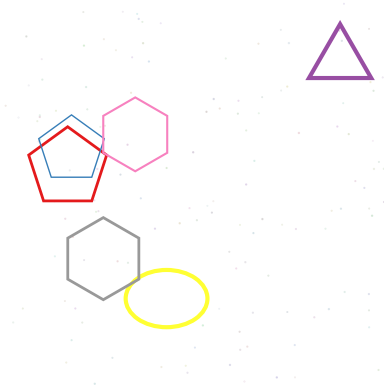[{"shape": "pentagon", "thickness": 2, "radius": 0.53, "center": [0.176, 0.564]}, {"shape": "pentagon", "thickness": 1, "radius": 0.45, "center": [0.186, 0.612]}, {"shape": "triangle", "thickness": 3, "radius": 0.47, "center": [0.883, 0.844]}, {"shape": "oval", "thickness": 3, "radius": 0.53, "center": [0.433, 0.224]}, {"shape": "hexagon", "thickness": 1.5, "radius": 0.48, "center": [0.351, 0.651]}, {"shape": "hexagon", "thickness": 2, "radius": 0.53, "center": [0.268, 0.328]}]